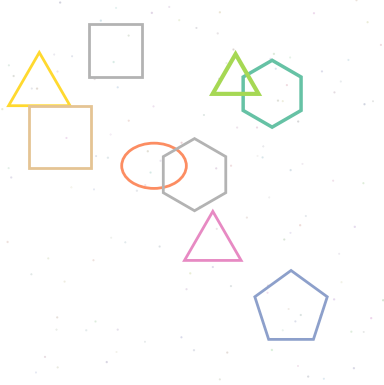[{"shape": "hexagon", "thickness": 2.5, "radius": 0.43, "center": [0.707, 0.757]}, {"shape": "oval", "thickness": 2, "radius": 0.42, "center": [0.4, 0.569]}, {"shape": "pentagon", "thickness": 2, "radius": 0.49, "center": [0.756, 0.199]}, {"shape": "triangle", "thickness": 2, "radius": 0.42, "center": [0.553, 0.366]}, {"shape": "triangle", "thickness": 3, "radius": 0.34, "center": [0.612, 0.791]}, {"shape": "triangle", "thickness": 2, "radius": 0.46, "center": [0.102, 0.772]}, {"shape": "square", "thickness": 2, "radius": 0.4, "center": [0.156, 0.645]}, {"shape": "hexagon", "thickness": 2, "radius": 0.47, "center": [0.505, 0.546]}, {"shape": "square", "thickness": 2, "radius": 0.35, "center": [0.301, 0.87]}]